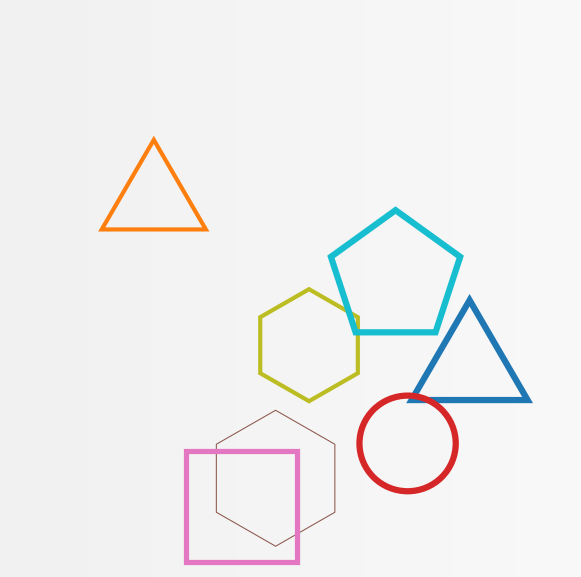[{"shape": "triangle", "thickness": 3, "radius": 0.58, "center": [0.808, 0.364]}, {"shape": "triangle", "thickness": 2, "radius": 0.52, "center": [0.265, 0.654]}, {"shape": "circle", "thickness": 3, "radius": 0.41, "center": [0.701, 0.231]}, {"shape": "hexagon", "thickness": 0.5, "radius": 0.59, "center": [0.474, 0.171]}, {"shape": "square", "thickness": 2.5, "radius": 0.48, "center": [0.415, 0.122]}, {"shape": "hexagon", "thickness": 2, "radius": 0.48, "center": [0.532, 0.401]}, {"shape": "pentagon", "thickness": 3, "radius": 0.58, "center": [0.681, 0.518]}]